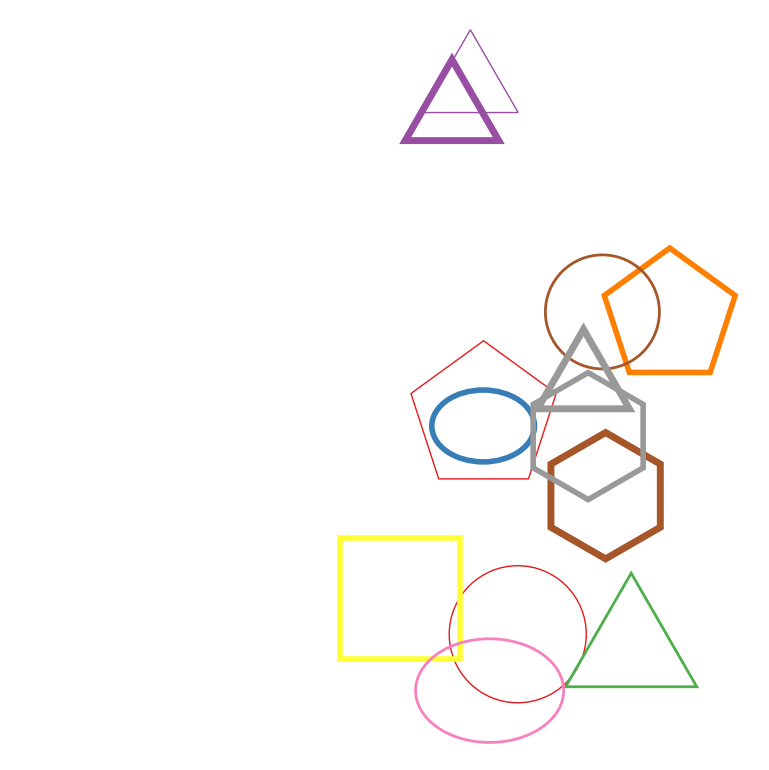[{"shape": "circle", "thickness": 0.5, "radius": 0.45, "center": [0.672, 0.176]}, {"shape": "pentagon", "thickness": 0.5, "radius": 0.5, "center": [0.628, 0.458]}, {"shape": "oval", "thickness": 2, "radius": 0.33, "center": [0.627, 0.447]}, {"shape": "triangle", "thickness": 1, "radius": 0.49, "center": [0.82, 0.157]}, {"shape": "triangle", "thickness": 2.5, "radius": 0.35, "center": [0.587, 0.852]}, {"shape": "triangle", "thickness": 0.5, "radius": 0.36, "center": [0.611, 0.89]}, {"shape": "pentagon", "thickness": 2, "radius": 0.45, "center": [0.87, 0.589]}, {"shape": "square", "thickness": 2, "radius": 0.39, "center": [0.52, 0.223]}, {"shape": "hexagon", "thickness": 2.5, "radius": 0.41, "center": [0.787, 0.356]}, {"shape": "circle", "thickness": 1, "radius": 0.37, "center": [0.782, 0.595]}, {"shape": "oval", "thickness": 1, "radius": 0.48, "center": [0.636, 0.103]}, {"shape": "hexagon", "thickness": 2, "radius": 0.41, "center": [0.764, 0.434]}, {"shape": "triangle", "thickness": 2.5, "radius": 0.34, "center": [0.758, 0.503]}]